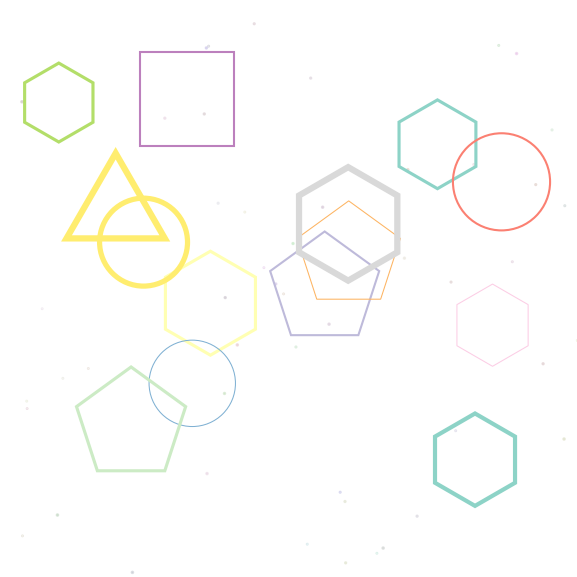[{"shape": "hexagon", "thickness": 1.5, "radius": 0.38, "center": [0.758, 0.749]}, {"shape": "hexagon", "thickness": 2, "radius": 0.4, "center": [0.823, 0.203]}, {"shape": "hexagon", "thickness": 1.5, "radius": 0.45, "center": [0.364, 0.474]}, {"shape": "pentagon", "thickness": 1, "radius": 0.5, "center": [0.562, 0.499]}, {"shape": "circle", "thickness": 1, "radius": 0.42, "center": [0.868, 0.684]}, {"shape": "circle", "thickness": 0.5, "radius": 0.37, "center": [0.333, 0.335]}, {"shape": "pentagon", "thickness": 0.5, "radius": 0.47, "center": [0.604, 0.557]}, {"shape": "hexagon", "thickness": 1.5, "radius": 0.34, "center": [0.102, 0.822]}, {"shape": "hexagon", "thickness": 0.5, "radius": 0.36, "center": [0.853, 0.436]}, {"shape": "hexagon", "thickness": 3, "radius": 0.49, "center": [0.603, 0.611]}, {"shape": "square", "thickness": 1, "radius": 0.41, "center": [0.324, 0.828]}, {"shape": "pentagon", "thickness": 1.5, "radius": 0.5, "center": [0.227, 0.264]}, {"shape": "triangle", "thickness": 3, "radius": 0.49, "center": [0.2, 0.635]}, {"shape": "circle", "thickness": 2.5, "radius": 0.38, "center": [0.249, 0.58]}]